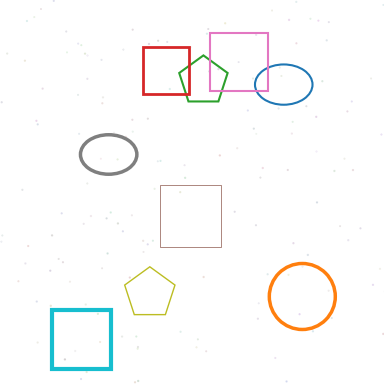[{"shape": "oval", "thickness": 1.5, "radius": 0.37, "center": [0.737, 0.78]}, {"shape": "circle", "thickness": 2.5, "radius": 0.43, "center": [0.785, 0.23]}, {"shape": "pentagon", "thickness": 1.5, "radius": 0.33, "center": [0.528, 0.79]}, {"shape": "square", "thickness": 2, "radius": 0.3, "center": [0.431, 0.816]}, {"shape": "square", "thickness": 0.5, "radius": 0.4, "center": [0.495, 0.44]}, {"shape": "square", "thickness": 1.5, "radius": 0.37, "center": [0.62, 0.839]}, {"shape": "oval", "thickness": 2.5, "radius": 0.37, "center": [0.282, 0.599]}, {"shape": "pentagon", "thickness": 1, "radius": 0.34, "center": [0.389, 0.238]}, {"shape": "square", "thickness": 3, "radius": 0.38, "center": [0.211, 0.118]}]